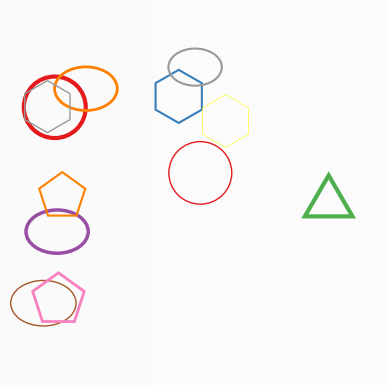[{"shape": "circle", "thickness": 1, "radius": 0.41, "center": [0.517, 0.551]}, {"shape": "circle", "thickness": 3, "radius": 0.4, "center": [0.141, 0.721]}, {"shape": "hexagon", "thickness": 1.5, "radius": 0.34, "center": [0.461, 0.75]}, {"shape": "triangle", "thickness": 3, "radius": 0.35, "center": [0.848, 0.473]}, {"shape": "oval", "thickness": 2.5, "radius": 0.4, "center": [0.147, 0.398]}, {"shape": "oval", "thickness": 2, "radius": 0.4, "center": [0.222, 0.77]}, {"shape": "pentagon", "thickness": 1.5, "radius": 0.31, "center": [0.161, 0.491]}, {"shape": "hexagon", "thickness": 0.5, "radius": 0.34, "center": [0.582, 0.686]}, {"shape": "oval", "thickness": 1, "radius": 0.42, "center": [0.112, 0.212]}, {"shape": "pentagon", "thickness": 2, "radius": 0.35, "center": [0.151, 0.221]}, {"shape": "oval", "thickness": 1.5, "radius": 0.34, "center": [0.504, 0.826]}, {"shape": "hexagon", "thickness": 1, "radius": 0.34, "center": [0.122, 0.723]}]